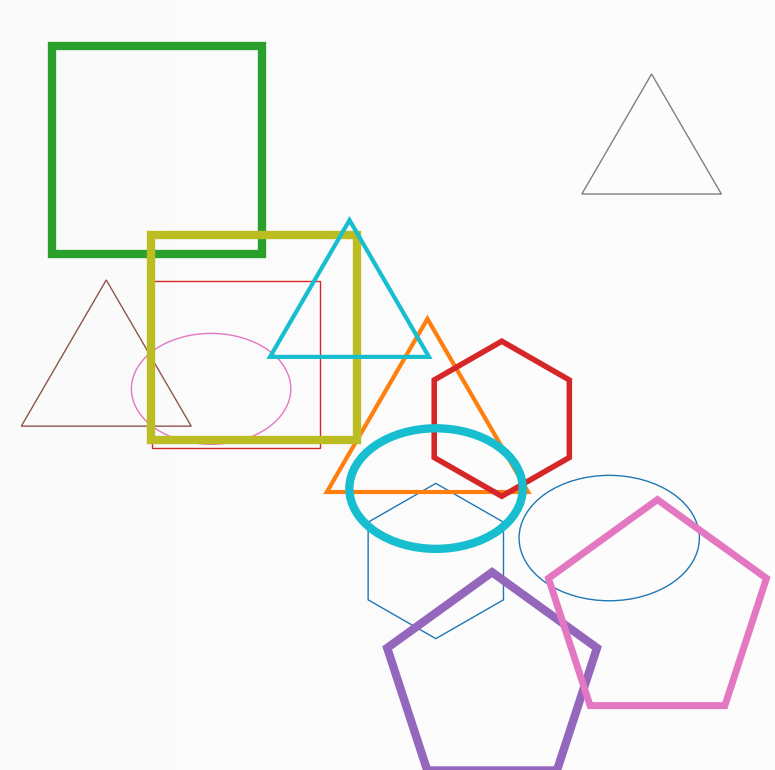[{"shape": "hexagon", "thickness": 0.5, "radius": 0.5, "center": [0.562, 0.271]}, {"shape": "oval", "thickness": 0.5, "radius": 0.58, "center": [0.786, 0.301]}, {"shape": "triangle", "thickness": 1.5, "radius": 0.75, "center": [0.552, 0.436]}, {"shape": "square", "thickness": 3, "radius": 0.68, "center": [0.203, 0.805]}, {"shape": "hexagon", "thickness": 2, "radius": 0.5, "center": [0.647, 0.456]}, {"shape": "square", "thickness": 0.5, "radius": 0.54, "center": [0.305, 0.526]}, {"shape": "pentagon", "thickness": 3, "radius": 0.71, "center": [0.635, 0.115]}, {"shape": "triangle", "thickness": 0.5, "radius": 0.63, "center": [0.137, 0.51]}, {"shape": "pentagon", "thickness": 2.5, "radius": 0.74, "center": [0.848, 0.203]}, {"shape": "oval", "thickness": 0.5, "radius": 0.51, "center": [0.272, 0.495]}, {"shape": "triangle", "thickness": 0.5, "radius": 0.52, "center": [0.841, 0.8]}, {"shape": "square", "thickness": 3, "radius": 0.67, "center": [0.328, 0.562]}, {"shape": "oval", "thickness": 3, "radius": 0.56, "center": [0.563, 0.365]}, {"shape": "triangle", "thickness": 1.5, "radius": 0.59, "center": [0.451, 0.596]}]